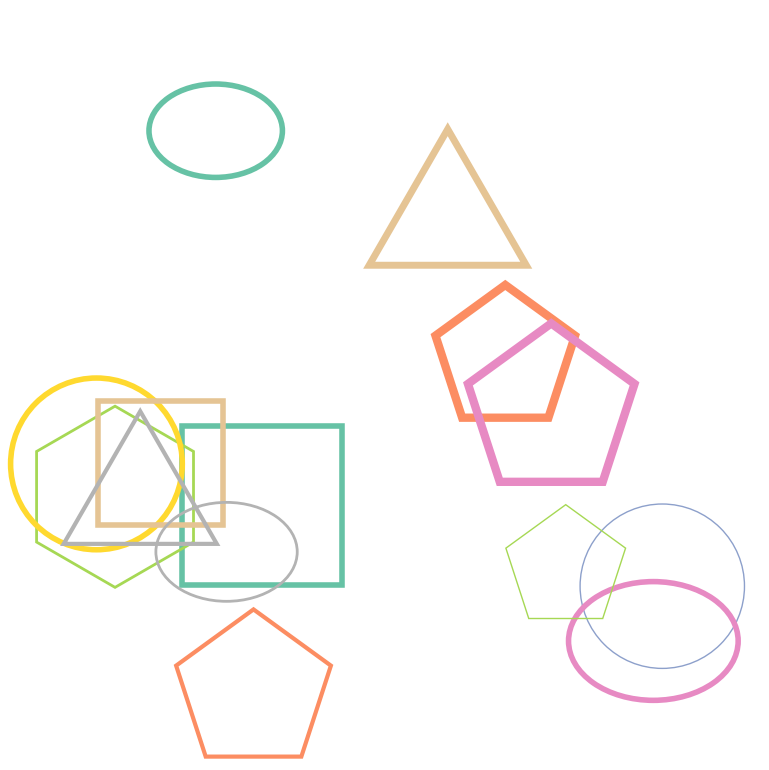[{"shape": "square", "thickness": 2, "radius": 0.52, "center": [0.34, 0.343]}, {"shape": "oval", "thickness": 2, "radius": 0.43, "center": [0.28, 0.83]}, {"shape": "pentagon", "thickness": 3, "radius": 0.48, "center": [0.656, 0.535]}, {"shape": "pentagon", "thickness": 1.5, "radius": 0.53, "center": [0.329, 0.103]}, {"shape": "circle", "thickness": 0.5, "radius": 0.53, "center": [0.86, 0.239]}, {"shape": "oval", "thickness": 2, "radius": 0.55, "center": [0.849, 0.168]}, {"shape": "pentagon", "thickness": 3, "radius": 0.57, "center": [0.716, 0.466]}, {"shape": "hexagon", "thickness": 1, "radius": 0.59, "center": [0.149, 0.355]}, {"shape": "pentagon", "thickness": 0.5, "radius": 0.41, "center": [0.735, 0.263]}, {"shape": "circle", "thickness": 2, "radius": 0.56, "center": [0.125, 0.398]}, {"shape": "triangle", "thickness": 2.5, "radius": 0.59, "center": [0.581, 0.714]}, {"shape": "square", "thickness": 2, "radius": 0.4, "center": [0.209, 0.399]}, {"shape": "oval", "thickness": 1, "radius": 0.46, "center": [0.294, 0.283]}, {"shape": "triangle", "thickness": 1.5, "radius": 0.57, "center": [0.182, 0.351]}]